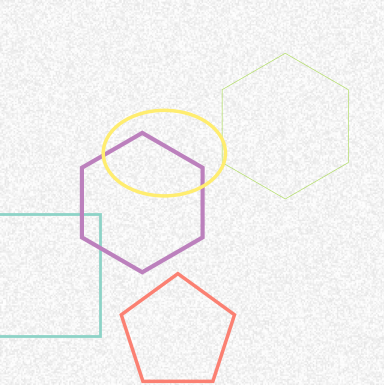[{"shape": "square", "thickness": 2, "radius": 0.79, "center": [0.102, 0.286]}, {"shape": "pentagon", "thickness": 2.5, "radius": 0.77, "center": [0.462, 0.135]}, {"shape": "hexagon", "thickness": 0.5, "radius": 0.95, "center": [0.741, 0.672]}, {"shape": "hexagon", "thickness": 3, "radius": 0.9, "center": [0.369, 0.474]}, {"shape": "oval", "thickness": 2.5, "radius": 0.79, "center": [0.427, 0.602]}]